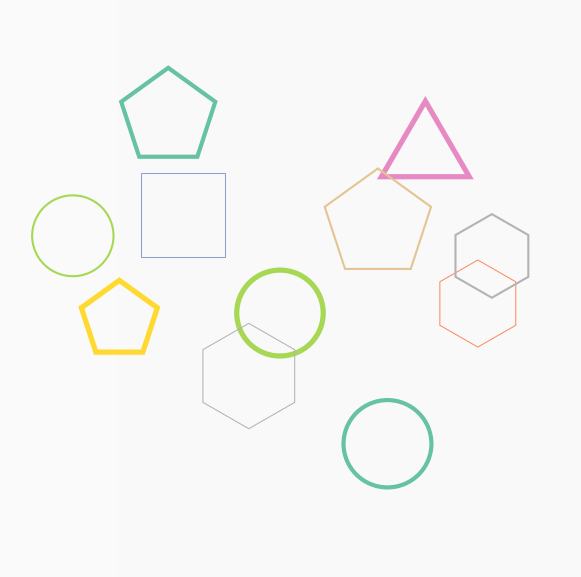[{"shape": "circle", "thickness": 2, "radius": 0.38, "center": [0.667, 0.231]}, {"shape": "pentagon", "thickness": 2, "radius": 0.43, "center": [0.289, 0.797]}, {"shape": "hexagon", "thickness": 0.5, "radius": 0.38, "center": [0.822, 0.474]}, {"shape": "square", "thickness": 0.5, "radius": 0.36, "center": [0.314, 0.627]}, {"shape": "triangle", "thickness": 2.5, "radius": 0.44, "center": [0.732, 0.737]}, {"shape": "circle", "thickness": 2.5, "radius": 0.37, "center": [0.482, 0.457]}, {"shape": "circle", "thickness": 1, "radius": 0.35, "center": [0.125, 0.591]}, {"shape": "pentagon", "thickness": 2.5, "radius": 0.34, "center": [0.205, 0.445]}, {"shape": "pentagon", "thickness": 1, "radius": 0.48, "center": [0.65, 0.611]}, {"shape": "hexagon", "thickness": 1, "radius": 0.36, "center": [0.846, 0.556]}, {"shape": "hexagon", "thickness": 0.5, "radius": 0.46, "center": [0.428, 0.348]}]